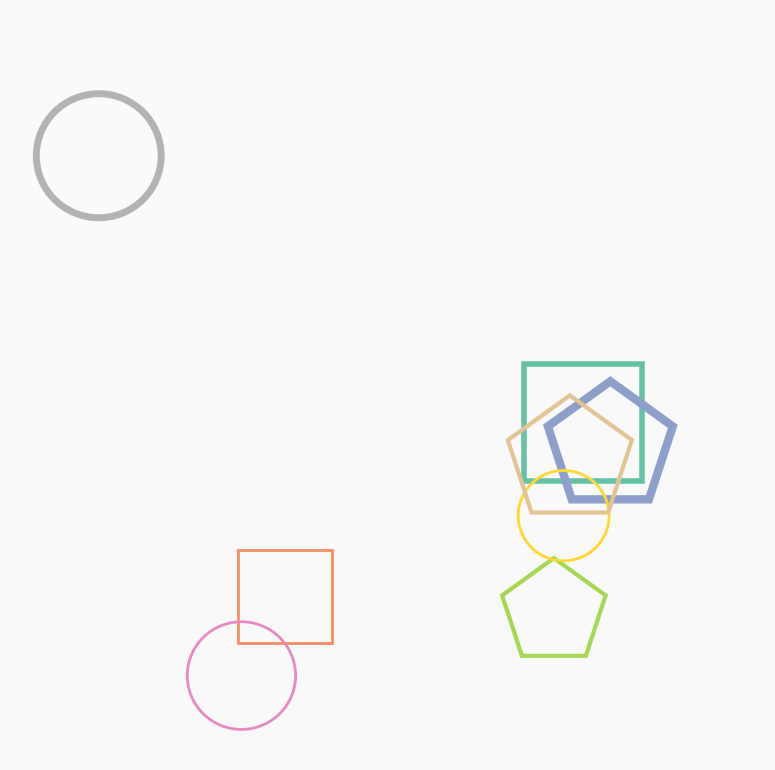[{"shape": "square", "thickness": 2, "radius": 0.38, "center": [0.752, 0.451]}, {"shape": "square", "thickness": 1, "radius": 0.3, "center": [0.368, 0.226]}, {"shape": "pentagon", "thickness": 3, "radius": 0.42, "center": [0.788, 0.42]}, {"shape": "circle", "thickness": 1, "radius": 0.35, "center": [0.312, 0.123]}, {"shape": "pentagon", "thickness": 1.5, "radius": 0.35, "center": [0.715, 0.205]}, {"shape": "circle", "thickness": 1, "radius": 0.29, "center": [0.727, 0.33]}, {"shape": "pentagon", "thickness": 1.5, "radius": 0.42, "center": [0.735, 0.402]}, {"shape": "circle", "thickness": 2.5, "radius": 0.4, "center": [0.127, 0.798]}]